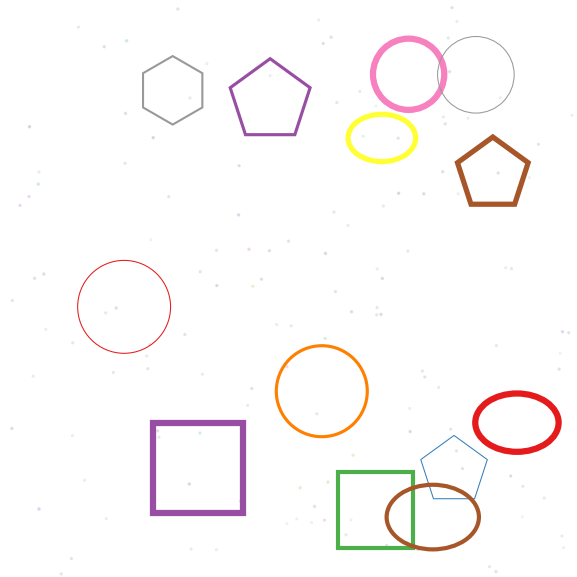[{"shape": "oval", "thickness": 3, "radius": 0.36, "center": [0.895, 0.267]}, {"shape": "circle", "thickness": 0.5, "radius": 0.4, "center": [0.215, 0.468]}, {"shape": "pentagon", "thickness": 0.5, "radius": 0.3, "center": [0.786, 0.185]}, {"shape": "square", "thickness": 2, "radius": 0.33, "center": [0.65, 0.117]}, {"shape": "pentagon", "thickness": 1.5, "radius": 0.36, "center": [0.468, 0.825]}, {"shape": "square", "thickness": 3, "radius": 0.39, "center": [0.344, 0.188]}, {"shape": "circle", "thickness": 1.5, "radius": 0.39, "center": [0.557, 0.322]}, {"shape": "oval", "thickness": 2.5, "radius": 0.29, "center": [0.661, 0.76]}, {"shape": "oval", "thickness": 2, "radius": 0.4, "center": [0.749, 0.104]}, {"shape": "pentagon", "thickness": 2.5, "radius": 0.32, "center": [0.853, 0.698]}, {"shape": "circle", "thickness": 3, "radius": 0.31, "center": [0.708, 0.871]}, {"shape": "hexagon", "thickness": 1, "radius": 0.3, "center": [0.299, 0.843]}, {"shape": "circle", "thickness": 0.5, "radius": 0.33, "center": [0.824, 0.87]}]